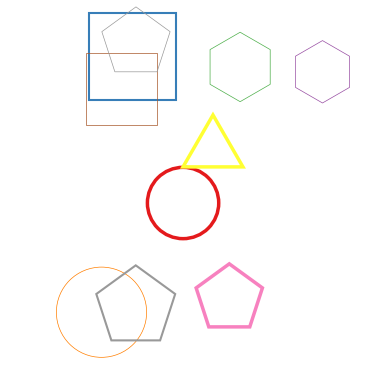[{"shape": "circle", "thickness": 2.5, "radius": 0.46, "center": [0.475, 0.473]}, {"shape": "square", "thickness": 1.5, "radius": 0.56, "center": [0.344, 0.853]}, {"shape": "hexagon", "thickness": 0.5, "radius": 0.45, "center": [0.624, 0.826]}, {"shape": "hexagon", "thickness": 0.5, "radius": 0.41, "center": [0.838, 0.814]}, {"shape": "circle", "thickness": 0.5, "radius": 0.59, "center": [0.264, 0.189]}, {"shape": "triangle", "thickness": 2.5, "radius": 0.45, "center": [0.553, 0.611]}, {"shape": "square", "thickness": 0.5, "radius": 0.47, "center": [0.316, 0.768]}, {"shape": "pentagon", "thickness": 2.5, "radius": 0.45, "center": [0.596, 0.224]}, {"shape": "pentagon", "thickness": 0.5, "radius": 0.47, "center": [0.353, 0.889]}, {"shape": "pentagon", "thickness": 1.5, "radius": 0.54, "center": [0.353, 0.203]}]